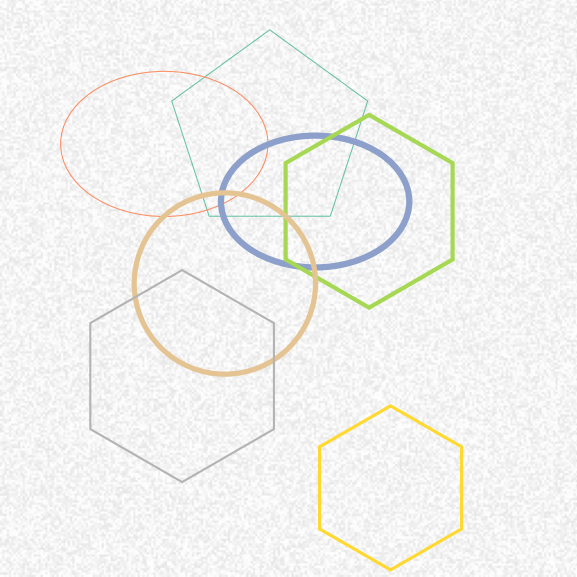[{"shape": "pentagon", "thickness": 0.5, "radius": 0.89, "center": [0.467, 0.769]}, {"shape": "oval", "thickness": 0.5, "radius": 0.9, "center": [0.284, 0.75]}, {"shape": "oval", "thickness": 3, "radius": 0.82, "center": [0.546, 0.65]}, {"shape": "hexagon", "thickness": 2, "radius": 0.83, "center": [0.639, 0.633]}, {"shape": "hexagon", "thickness": 1.5, "radius": 0.71, "center": [0.676, 0.154]}, {"shape": "circle", "thickness": 2.5, "radius": 0.79, "center": [0.389, 0.508]}, {"shape": "hexagon", "thickness": 1, "radius": 0.92, "center": [0.315, 0.348]}]